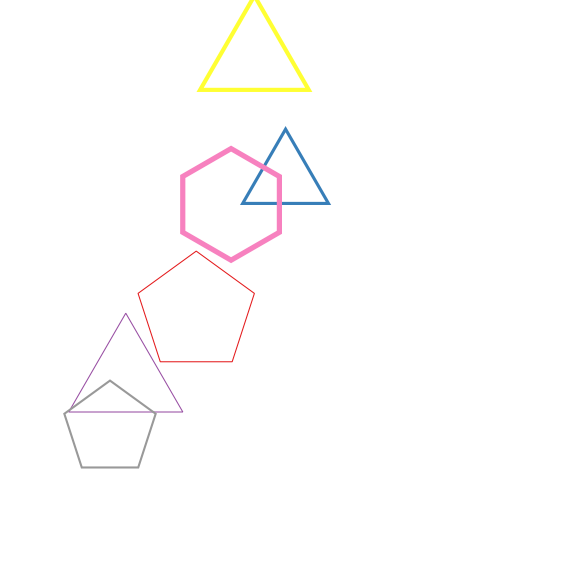[{"shape": "pentagon", "thickness": 0.5, "radius": 0.53, "center": [0.34, 0.458]}, {"shape": "triangle", "thickness": 1.5, "radius": 0.43, "center": [0.495, 0.69]}, {"shape": "triangle", "thickness": 0.5, "radius": 0.57, "center": [0.218, 0.343]}, {"shape": "triangle", "thickness": 2, "radius": 0.54, "center": [0.441, 0.898]}, {"shape": "hexagon", "thickness": 2.5, "radius": 0.48, "center": [0.4, 0.645]}, {"shape": "pentagon", "thickness": 1, "radius": 0.42, "center": [0.19, 0.257]}]